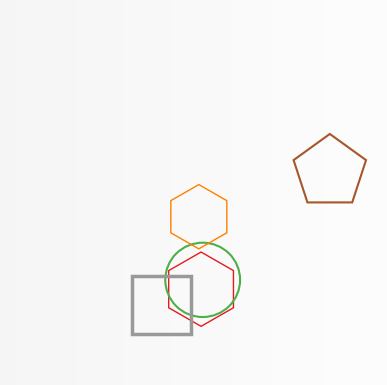[{"shape": "hexagon", "thickness": 1, "radius": 0.48, "center": [0.519, 0.249]}, {"shape": "circle", "thickness": 1.5, "radius": 0.48, "center": [0.523, 0.273]}, {"shape": "hexagon", "thickness": 1, "radius": 0.42, "center": [0.513, 0.437]}, {"shape": "pentagon", "thickness": 1.5, "radius": 0.49, "center": [0.851, 0.554]}, {"shape": "square", "thickness": 2.5, "radius": 0.38, "center": [0.416, 0.208]}]